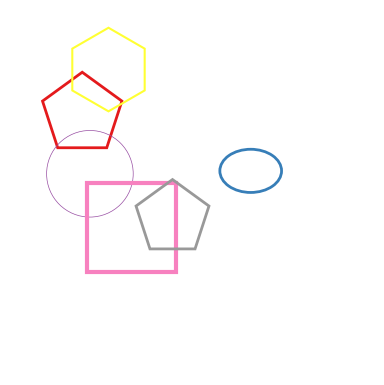[{"shape": "pentagon", "thickness": 2, "radius": 0.54, "center": [0.214, 0.704]}, {"shape": "oval", "thickness": 2, "radius": 0.4, "center": [0.651, 0.556]}, {"shape": "circle", "thickness": 0.5, "radius": 0.56, "center": [0.234, 0.549]}, {"shape": "hexagon", "thickness": 1.5, "radius": 0.54, "center": [0.282, 0.819]}, {"shape": "square", "thickness": 3, "radius": 0.58, "center": [0.342, 0.408]}, {"shape": "pentagon", "thickness": 2, "radius": 0.5, "center": [0.448, 0.434]}]